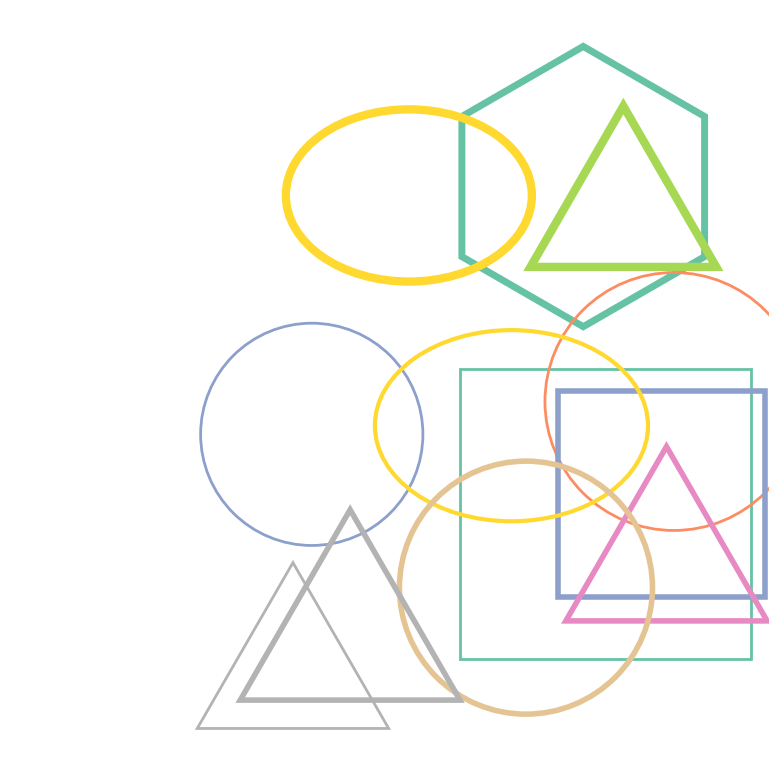[{"shape": "square", "thickness": 1, "radius": 0.94, "center": [0.786, 0.333]}, {"shape": "hexagon", "thickness": 2.5, "radius": 0.91, "center": [0.757, 0.758]}, {"shape": "circle", "thickness": 1, "radius": 0.84, "center": [0.875, 0.479]}, {"shape": "square", "thickness": 2, "radius": 0.67, "center": [0.859, 0.359]}, {"shape": "circle", "thickness": 1, "radius": 0.72, "center": [0.405, 0.436]}, {"shape": "triangle", "thickness": 2, "radius": 0.75, "center": [0.866, 0.269]}, {"shape": "triangle", "thickness": 3, "radius": 0.7, "center": [0.81, 0.723]}, {"shape": "oval", "thickness": 3, "radius": 0.8, "center": [0.531, 0.746]}, {"shape": "oval", "thickness": 1.5, "radius": 0.89, "center": [0.664, 0.447]}, {"shape": "circle", "thickness": 2, "radius": 0.82, "center": [0.683, 0.237]}, {"shape": "triangle", "thickness": 2, "radius": 0.82, "center": [0.455, 0.173]}, {"shape": "triangle", "thickness": 1, "radius": 0.72, "center": [0.38, 0.126]}]